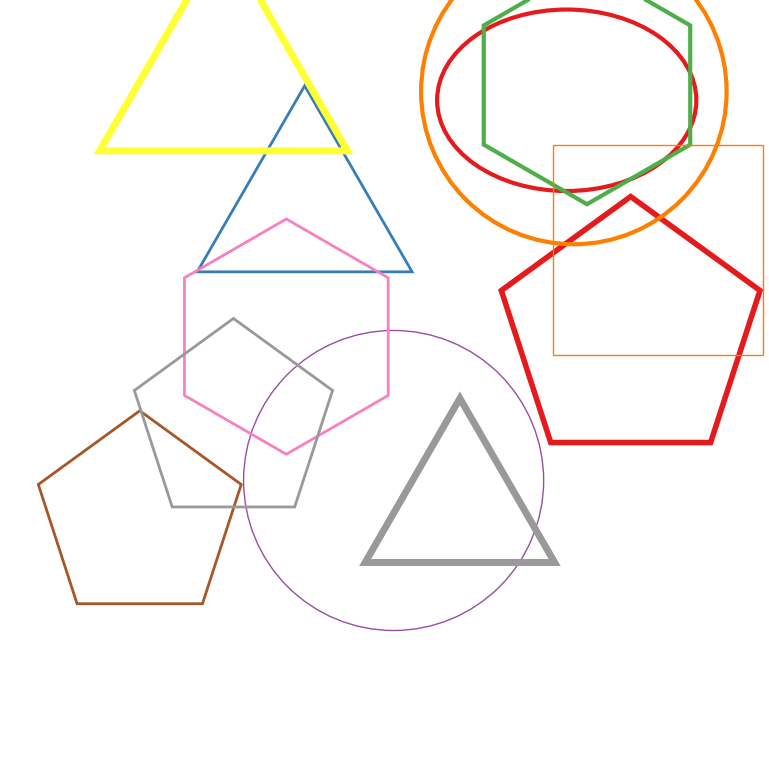[{"shape": "oval", "thickness": 1.5, "radius": 0.84, "center": [0.736, 0.87]}, {"shape": "pentagon", "thickness": 2, "radius": 0.88, "center": [0.819, 0.568]}, {"shape": "triangle", "thickness": 1, "radius": 0.81, "center": [0.396, 0.728]}, {"shape": "hexagon", "thickness": 1.5, "radius": 0.77, "center": [0.762, 0.89]}, {"shape": "circle", "thickness": 0.5, "radius": 0.97, "center": [0.511, 0.376]}, {"shape": "square", "thickness": 0.5, "radius": 0.68, "center": [0.854, 0.675]}, {"shape": "circle", "thickness": 1.5, "radius": 0.99, "center": [0.745, 0.881]}, {"shape": "triangle", "thickness": 2.5, "radius": 0.93, "center": [0.29, 0.897]}, {"shape": "pentagon", "thickness": 1, "radius": 0.69, "center": [0.182, 0.328]}, {"shape": "hexagon", "thickness": 1, "radius": 0.76, "center": [0.372, 0.563]}, {"shape": "pentagon", "thickness": 1, "radius": 0.68, "center": [0.303, 0.451]}, {"shape": "triangle", "thickness": 2.5, "radius": 0.71, "center": [0.597, 0.341]}]